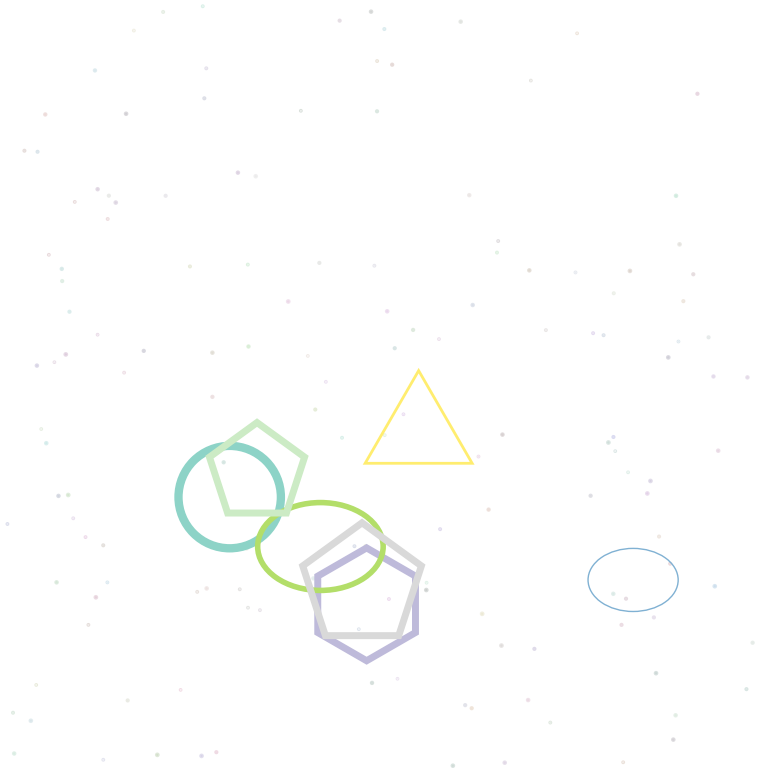[{"shape": "circle", "thickness": 3, "radius": 0.33, "center": [0.298, 0.354]}, {"shape": "hexagon", "thickness": 2.5, "radius": 0.37, "center": [0.476, 0.215]}, {"shape": "oval", "thickness": 0.5, "radius": 0.29, "center": [0.822, 0.247]}, {"shape": "oval", "thickness": 2, "radius": 0.41, "center": [0.416, 0.29]}, {"shape": "pentagon", "thickness": 2.5, "radius": 0.41, "center": [0.47, 0.24]}, {"shape": "pentagon", "thickness": 2.5, "radius": 0.32, "center": [0.334, 0.386]}, {"shape": "triangle", "thickness": 1, "radius": 0.4, "center": [0.544, 0.438]}]